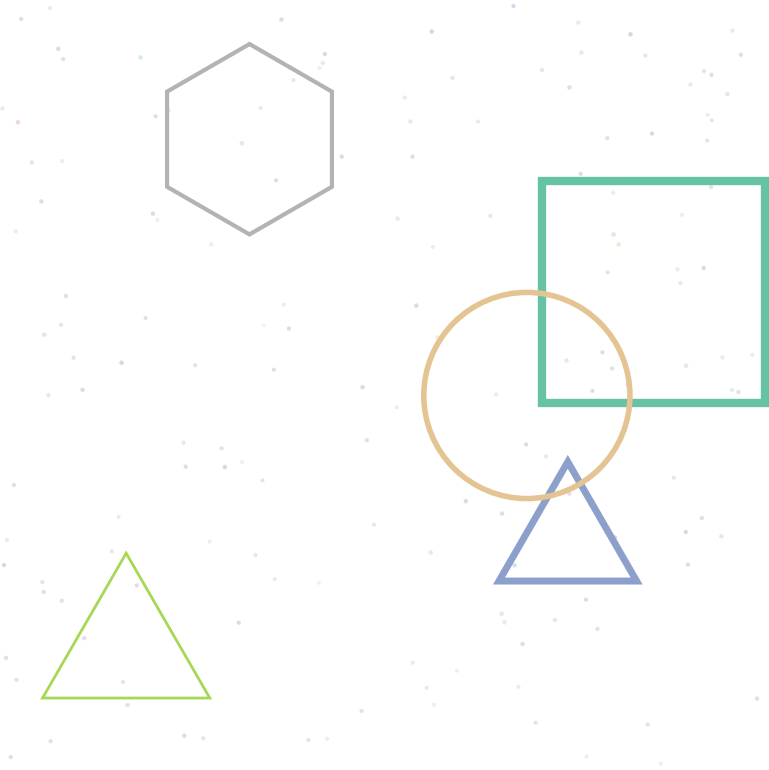[{"shape": "square", "thickness": 3, "radius": 0.72, "center": [0.848, 0.621]}, {"shape": "triangle", "thickness": 2.5, "radius": 0.52, "center": [0.737, 0.297]}, {"shape": "triangle", "thickness": 1, "radius": 0.63, "center": [0.164, 0.156]}, {"shape": "circle", "thickness": 2, "radius": 0.67, "center": [0.684, 0.486]}, {"shape": "hexagon", "thickness": 1.5, "radius": 0.62, "center": [0.324, 0.819]}]